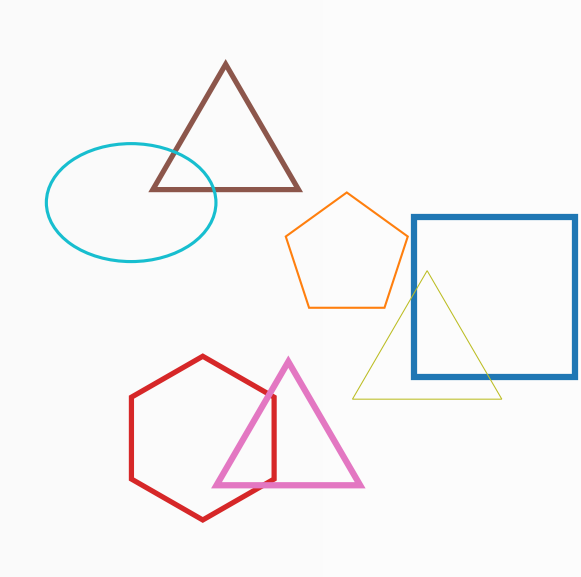[{"shape": "square", "thickness": 3, "radius": 0.69, "center": [0.851, 0.485]}, {"shape": "pentagon", "thickness": 1, "radius": 0.55, "center": [0.597, 0.555]}, {"shape": "hexagon", "thickness": 2.5, "radius": 0.71, "center": [0.349, 0.24]}, {"shape": "triangle", "thickness": 2.5, "radius": 0.72, "center": [0.388, 0.743]}, {"shape": "triangle", "thickness": 3, "radius": 0.71, "center": [0.496, 0.23]}, {"shape": "triangle", "thickness": 0.5, "radius": 0.74, "center": [0.735, 0.382]}, {"shape": "oval", "thickness": 1.5, "radius": 0.73, "center": [0.226, 0.648]}]